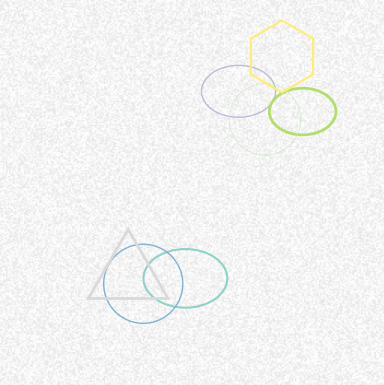[{"shape": "oval", "thickness": 1.5, "radius": 0.54, "center": [0.481, 0.277]}, {"shape": "oval", "thickness": 1, "radius": 0.48, "center": [0.62, 0.763]}, {"shape": "circle", "thickness": 1, "radius": 0.51, "center": [0.372, 0.263]}, {"shape": "oval", "thickness": 2, "radius": 0.43, "center": [0.786, 0.71]}, {"shape": "triangle", "thickness": 2, "radius": 0.6, "center": [0.333, 0.285]}, {"shape": "circle", "thickness": 0.5, "radius": 0.47, "center": [0.688, 0.69]}, {"shape": "hexagon", "thickness": 1.5, "radius": 0.47, "center": [0.732, 0.853]}]